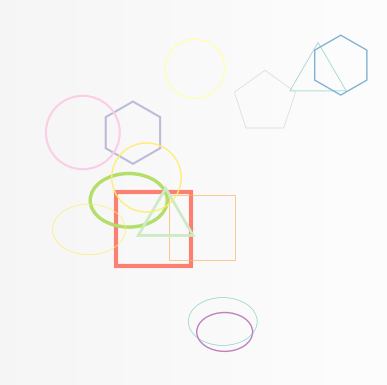[{"shape": "oval", "thickness": 0.5, "radius": 0.44, "center": [0.575, 0.165]}, {"shape": "triangle", "thickness": 0.5, "radius": 0.42, "center": [0.821, 0.806]}, {"shape": "circle", "thickness": 1, "radius": 0.39, "center": [0.503, 0.822]}, {"shape": "hexagon", "thickness": 1.5, "radius": 0.4, "center": [0.343, 0.655]}, {"shape": "square", "thickness": 3, "radius": 0.48, "center": [0.397, 0.405]}, {"shape": "hexagon", "thickness": 1, "radius": 0.39, "center": [0.879, 0.831]}, {"shape": "square", "thickness": 0.5, "radius": 0.43, "center": [0.52, 0.409]}, {"shape": "oval", "thickness": 2.5, "radius": 0.5, "center": [0.332, 0.48]}, {"shape": "circle", "thickness": 1.5, "radius": 0.48, "center": [0.214, 0.656]}, {"shape": "pentagon", "thickness": 0.5, "radius": 0.41, "center": [0.684, 0.735]}, {"shape": "oval", "thickness": 1, "radius": 0.36, "center": [0.58, 0.138]}, {"shape": "triangle", "thickness": 2, "radius": 0.41, "center": [0.428, 0.429]}, {"shape": "circle", "thickness": 1, "radius": 0.45, "center": [0.378, 0.539]}, {"shape": "oval", "thickness": 0.5, "radius": 0.47, "center": [0.229, 0.404]}]